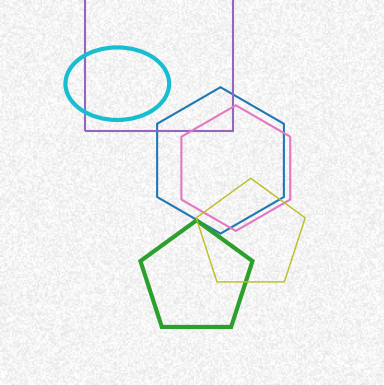[{"shape": "hexagon", "thickness": 1.5, "radius": 0.95, "center": [0.573, 0.583]}, {"shape": "pentagon", "thickness": 3, "radius": 0.77, "center": [0.51, 0.275]}, {"shape": "square", "thickness": 1.5, "radius": 0.96, "center": [0.413, 0.852]}, {"shape": "hexagon", "thickness": 1.5, "radius": 0.82, "center": [0.612, 0.563]}, {"shape": "pentagon", "thickness": 1, "radius": 0.74, "center": [0.651, 0.388]}, {"shape": "oval", "thickness": 3, "radius": 0.67, "center": [0.305, 0.783]}]